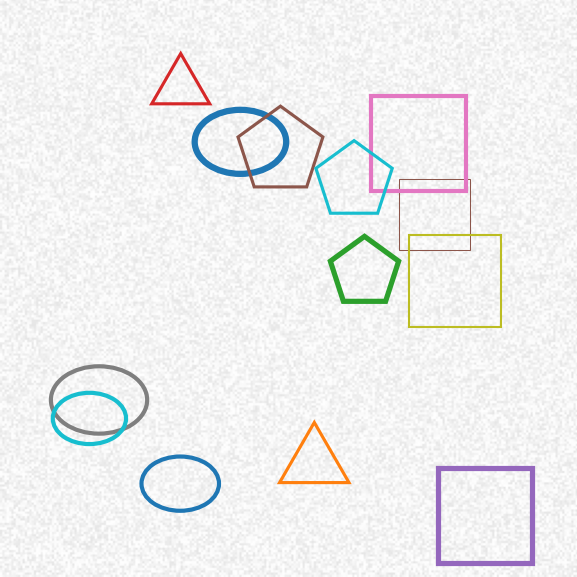[{"shape": "oval", "thickness": 3, "radius": 0.4, "center": [0.416, 0.754]}, {"shape": "oval", "thickness": 2, "radius": 0.34, "center": [0.312, 0.162]}, {"shape": "triangle", "thickness": 1.5, "radius": 0.35, "center": [0.544, 0.198]}, {"shape": "pentagon", "thickness": 2.5, "radius": 0.31, "center": [0.631, 0.528]}, {"shape": "triangle", "thickness": 1.5, "radius": 0.29, "center": [0.313, 0.848]}, {"shape": "square", "thickness": 2.5, "radius": 0.41, "center": [0.84, 0.106]}, {"shape": "square", "thickness": 0.5, "radius": 0.31, "center": [0.752, 0.627]}, {"shape": "pentagon", "thickness": 1.5, "radius": 0.39, "center": [0.486, 0.738]}, {"shape": "square", "thickness": 2, "radius": 0.41, "center": [0.725, 0.751]}, {"shape": "oval", "thickness": 2, "radius": 0.42, "center": [0.171, 0.307]}, {"shape": "square", "thickness": 1, "radius": 0.4, "center": [0.788, 0.513]}, {"shape": "oval", "thickness": 2, "radius": 0.32, "center": [0.155, 0.275]}, {"shape": "pentagon", "thickness": 1.5, "radius": 0.35, "center": [0.613, 0.686]}]